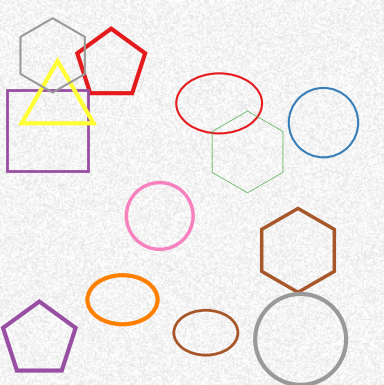[{"shape": "oval", "thickness": 1.5, "radius": 0.56, "center": [0.569, 0.731]}, {"shape": "pentagon", "thickness": 3, "radius": 0.46, "center": [0.289, 0.833]}, {"shape": "circle", "thickness": 1.5, "radius": 0.45, "center": [0.84, 0.681]}, {"shape": "hexagon", "thickness": 0.5, "radius": 0.53, "center": [0.643, 0.605]}, {"shape": "square", "thickness": 2, "radius": 0.53, "center": [0.124, 0.66]}, {"shape": "pentagon", "thickness": 3, "radius": 0.5, "center": [0.102, 0.118]}, {"shape": "oval", "thickness": 3, "radius": 0.46, "center": [0.318, 0.221]}, {"shape": "triangle", "thickness": 3, "radius": 0.54, "center": [0.15, 0.734]}, {"shape": "oval", "thickness": 2, "radius": 0.42, "center": [0.535, 0.136]}, {"shape": "hexagon", "thickness": 2.5, "radius": 0.54, "center": [0.774, 0.35]}, {"shape": "circle", "thickness": 2.5, "radius": 0.43, "center": [0.415, 0.439]}, {"shape": "hexagon", "thickness": 1.5, "radius": 0.48, "center": [0.137, 0.856]}, {"shape": "circle", "thickness": 3, "radius": 0.59, "center": [0.781, 0.118]}]